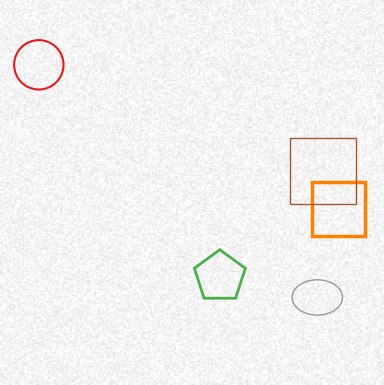[{"shape": "circle", "thickness": 1.5, "radius": 0.32, "center": [0.101, 0.832]}, {"shape": "pentagon", "thickness": 2, "radius": 0.35, "center": [0.571, 0.282]}, {"shape": "square", "thickness": 2.5, "radius": 0.35, "center": [0.88, 0.457]}, {"shape": "square", "thickness": 1, "radius": 0.43, "center": [0.839, 0.556]}, {"shape": "oval", "thickness": 1, "radius": 0.33, "center": [0.824, 0.227]}]